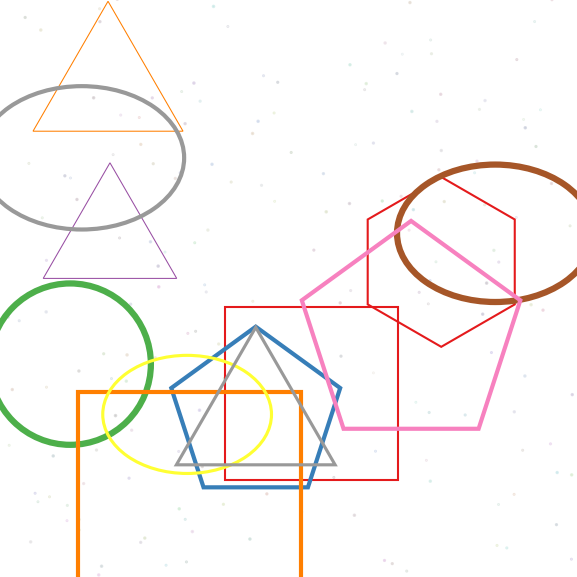[{"shape": "square", "thickness": 1, "radius": 0.75, "center": [0.539, 0.317]}, {"shape": "hexagon", "thickness": 1, "radius": 0.74, "center": [0.764, 0.546]}, {"shape": "pentagon", "thickness": 2, "radius": 0.77, "center": [0.443, 0.28]}, {"shape": "circle", "thickness": 3, "radius": 0.7, "center": [0.122, 0.369]}, {"shape": "triangle", "thickness": 0.5, "radius": 0.67, "center": [0.19, 0.584]}, {"shape": "triangle", "thickness": 0.5, "radius": 0.75, "center": [0.187, 0.847]}, {"shape": "square", "thickness": 2, "radius": 0.96, "center": [0.328, 0.127]}, {"shape": "oval", "thickness": 1.5, "radius": 0.73, "center": [0.324, 0.282]}, {"shape": "oval", "thickness": 3, "radius": 0.85, "center": [0.857, 0.595]}, {"shape": "pentagon", "thickness": 2, "radius": 0.99, "center": [0.712, 0.418]}, {"shape": "oval", "thickness": 2, "radius": 0.89, "center": [0.142, 0.726]}, {"shape": "triangle", "thickness": 1.5, "radius": 0.79, "center": [0.443, 0.274]}]